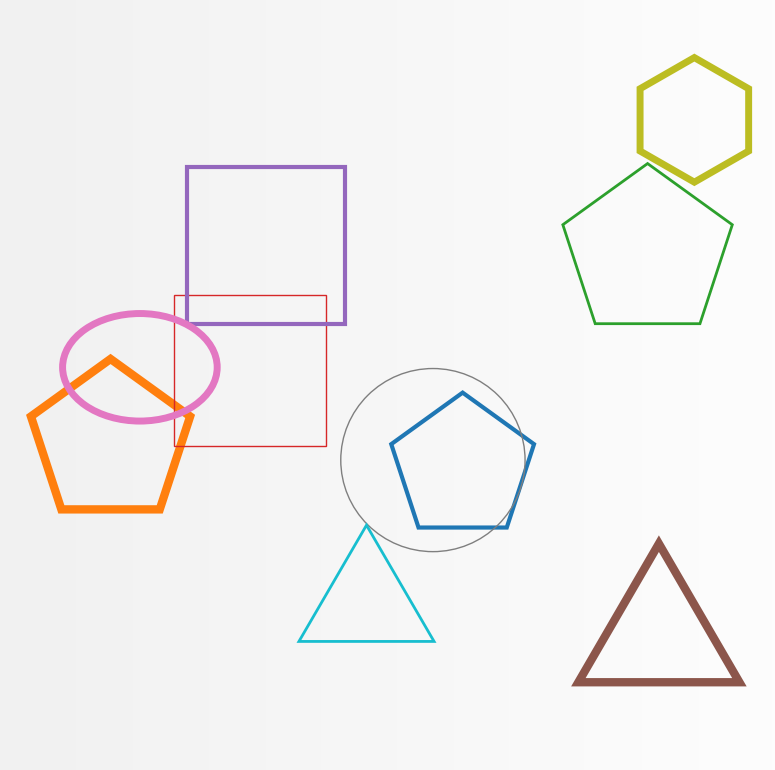[{"shape": "pentagon", "thickness": 1.5, "radius": 0.48, "center": [0.597, 0.393]}, {"shape": "pentagon", "thickness": 3, "radius": 0.54, "center": [0.143, 0.426]}, {"shape": "pentagon", "thickness": 1, "radius": 0.57, "center": [0.836, 0.673]}, {"shape": "square", "thickness": 0.5, "radius": 0.49, "center": [0.322, 0.519]}, {"shape": "square", "thickness": 1.5, "radius": 0.51, "center": [0.343, 0.681]}, {"shape": "triangle", "thickness": 3, "radius": 0.6, "center": [0.85, 0.174]}, {"shape": "oval", "thickness": 2.5, "radius": 0.5, "center": [0.181, 0.523]}, {"shape": "circle", "thickness": 0.5, "radius": 0.59, "center": [0.559, 0.402]}, {"shape": "hexagon", "thickness": 2.5, "radius": 0.4, "center": [0.896, 0.844]}, {"shape": "triangle", "thickness": 1, "radius": 0.5, "center": [0.473, 0.217]}]